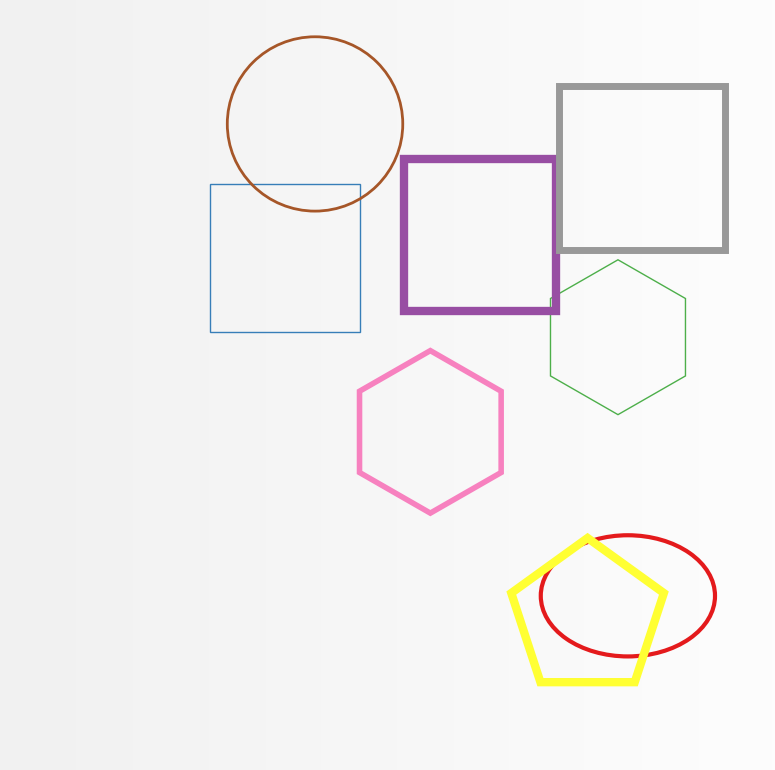[{"shape": "oval", "thickness": 1.5, "radius": 0.56, "center": [0.81, 0.226]}, {"shape": "square", "thickness": 0.5, "radius": 0.48, "center": [0.368, 0.665]}, {"shape": "hexagon", "thickness": 0.5, "radius": 0.5, "center": [0.797, 0.562]}, {"shape": "square", "thickness": 3, "radius": 0.49, "center": [0.62, 0.695]}, {"shape": "pentagon", "thickness": 3, "radius": 0.52, "center": [0.758, 0.198]}, {"shape": "circle", "thickness": 1, "radius": 0.57, "center": [0.406, 0.839]}, {"shape": "hexagon", "thickness": 2, "radius": 0.53, "center": [0.555, 0.439]}, {"shape": "square", "thickness": 2.5, "radius": 0.53, "center": [0.828, 0.781]}]